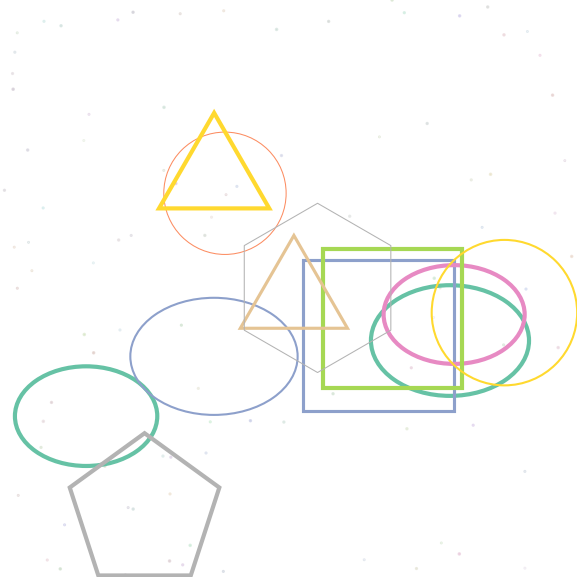[{"shape": "oval", "thickness": 2, "radius": 0.68, "center": [0.779, 0.409]}, {"shape": "oval", "thickness": 2, "radius": 0.62, "center": [0.149, 0.279]}, {"shape": "circle", "thickness": 0.5, "radius": 0.53, "center": [0.39, 0.664]}, {"shape": "oval", "thickness": 1, "radius": 0.72, "center": [0.371, 0.382]}, {"shape": "square", "thickness": 1.5, "radius": 0.65, "center": [0.655, 0.419]}, {"shape": "oval", "thickness": 2, "radius": 0.61, "center": [0.786, 0.455]}, {"shape": "square", "thickness": 2, "radius": 0.6, "center": [0.68, 0.448]}, {"shape": "circle", "thickness": 1, "radius": 0.63, "center": [0.873, 0.458]}, {"shape": "triangle", "thickness": 2, "radius": 0.55, "center": [0.371, 0.693]}, {"shape": "triangle", "thickness": 1.5, "radius": 0.54, "center": [0.509, 0.484]}, {"shape": "hexagon", "thickness": 0.5, "radius": 0.73, "center": [0.55, 0.501]}, {"shape": "pentagon", "thickness": 2, "radius": 0.68, "center": [0.25, 0.113]}]